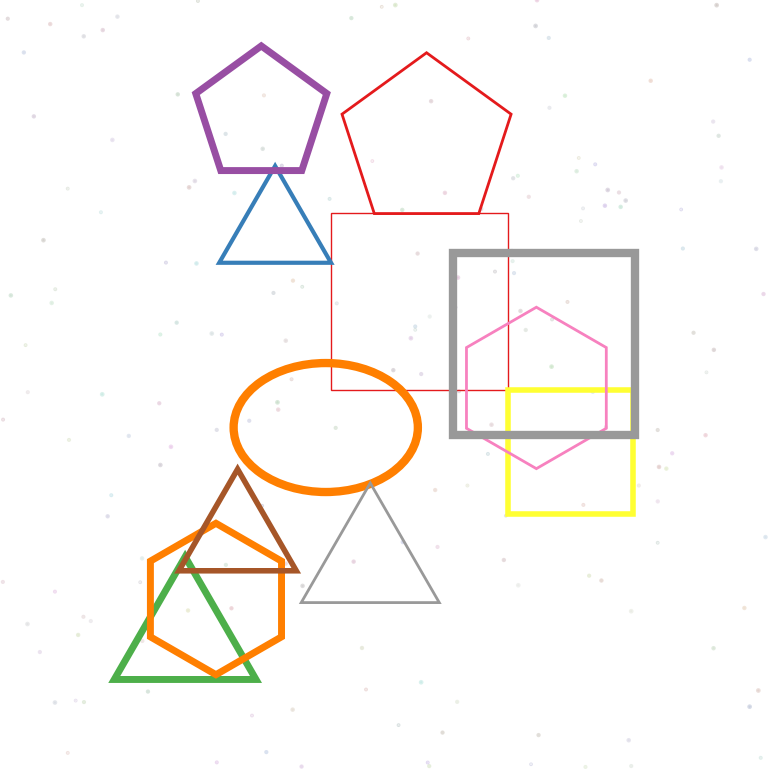[{"shape": "square", "thickness": 0.5, "radius": 0.57, "center": [0.545, 0.608]}, {"shape": "pentagon", "thickness": 1, "radius": 0.58, "center": [0.554, 0.816]}, {"shape": "triangle", "thickness": 1.5, "radius": 0.42, "center": [0.357, 0.701]}, {"shape": "triangle", "thickness": 2.5, "radius": 0.53, "center": [0.24, 0.171]}, {"shape": "pentagon", "thickness": 2.5, "radius": 0.45, "center": [0.339, 0.851]}, {"shape": "oval", "thickness": 3, "radius": 0.6, "center": [0.423, 0.445]}, {"shape": "hexagon", "thickness": 2.5, "radius": 0.49, "center": [0.28, 0.222]}, {"shape": "square", "thickness": 2, "radius": 0.4, "center": [0.741, 0.413]}, {"shape": "triangle", "thickness": 2, "radius": 0.44, "center": [0.309, 0.303]}, {"shape": "hexagon", "thickness": 1, "radius": 0.52, "center": [0.697, 0.496]}, {"shape": "square", "thickness": 3, "radius": 0.59, "center": [0.706, 0.553]}, {"shape": "triangle", "thickness": 1, "radius": 0.52, "center": [0.481, 0.269]}]